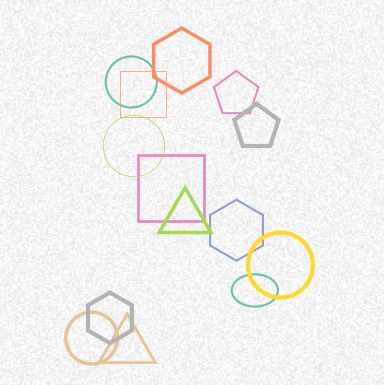[{"shape": "oval", "thickness": 1.5, "radius": 0.3, "center": [0.662, 0.246]}, {"shape": "circle", "thickness": 1.5, "radius": 0.33, "center": [0.341, 0.787]}, {"shape": "hexagon", "thickness": 2.5, "radius": 0.42, "center": [0.472, 0.843]}, {"shape": "square", "thickness": 0.5, "radius": 0.3, "center": [0.371, 0.756]}, {"shape": "hexagon", "thickness": 1.5, "radius": 0.4, "center": [0.614, 0.402]}, {"shape": "square", "thickness": 2, "radius": 0.43, "center": [0.444, 0.511]}, {"shape": "pentagon", "thickness": 1.5, "radius": 0.3, "center": [0.614, 0.755]}, {"shape": "circle", "thickness": 0.5, "radius": 0.4, "center": [0.348, 0.621]}, {"shape": "triangle", "thickness": 2.5, "radius": 0.39, "center": [0.481, 0.435]}, {"shape": "circle", "thickness": 3, "radius": 0.42, "center": [0.729, 0.312]}, {"shape": "triangle", "thickness": 2, "radius": 0.42, "center": [0.33, 0.1]}, {"shape": "circle", "thickness": 2.5, "radius": 0.34, "center": [0.238, 0.122]}, {"shape": "hexagon", "thickness": 3, "radius": 0.33, "center": [0.286, 0.174]}, {"shape": "pentagon", "thickness": 3, "radius": 0.3, "center": [0.666, 0.67]}]